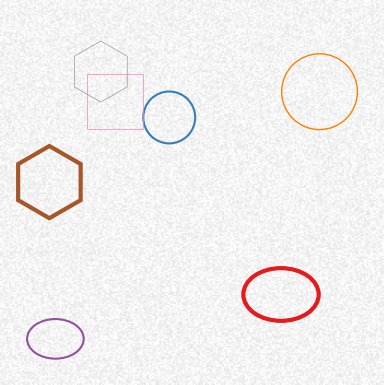[{"shape": "oval", "thickness": 3, "radius": 0.49, "center": [0.73, 0.235]}, {"shape": "circle", "thickness": 1.5, "radius": 0.34, "center": [0.44, 0.695]}, {"shape": "oval", "thickness": 1.5, "radius": 0.37, "center": [0.144, 0.12]}, {"shape": "circle", "thickness": 1, "radius": 0.49, "center": [0.83, 0.762]}, {"shape": "hexagon", "thickness": 3, "radius": 0.47, "center": [0.128, 0.527]}, {"shape": "square", "thickness": 0.5, "radius": 0.36, "center": [0.298, 0.737]}, {"shape": "hexagon", "thickness": 0.5, "radius": 0.4, "center": [0.262, 0.814]}]